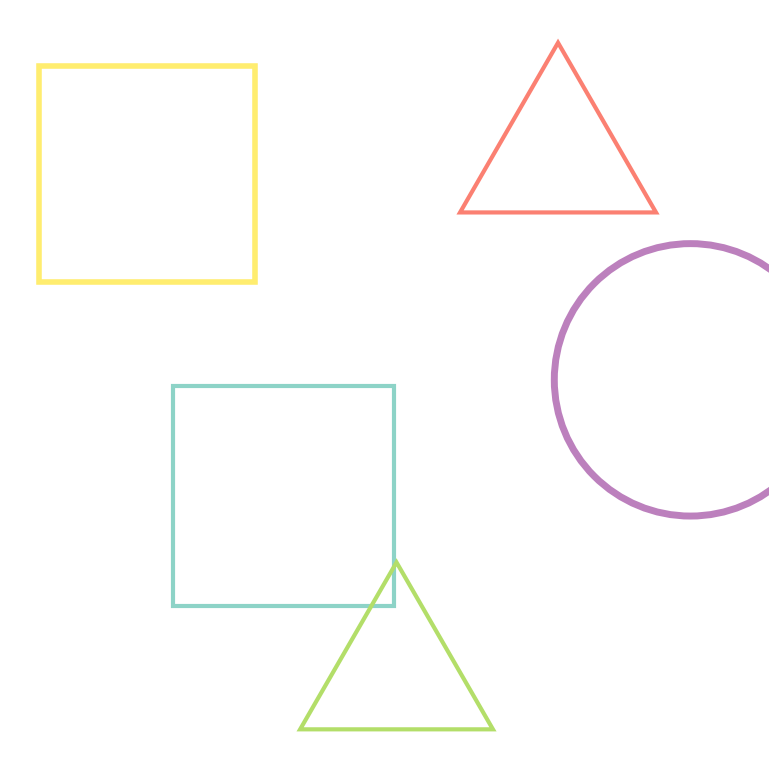[{"shape": "square", "thickness": 1.5, "radius": 0.72, "center": [0.368, 0.356]}, {"shape": "triangle", "thickness": 1.5, "radius": 0.73, "center": [0.725, 0.798]}, {"shape": "triangle", "thickness": 1.5, "radius": 0.72, "center": [0.515, 0.125]}, {"shape": "circle", "thickness": 2.5, "radius": 0.88, "center": [0.897, 0.507]}, {"shape": "square", "thickness": 2, "radius": 0.7, "center": [0.191, 0.774]}]